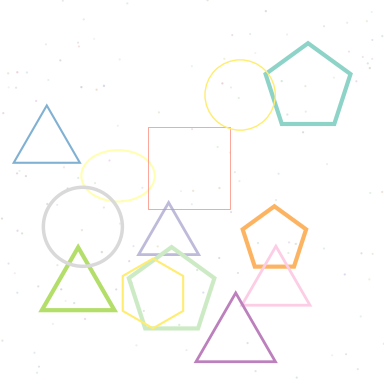[{"shape": "pentagon", "thickness": 3, "radius": 0.58, "center": [0.8, 0.772]}, {"shape": "oval", "thickness": 1.5, "radius": 0.48, "center": [0.307, 0.543]}, {"shape": "triangle", "thickness": 2, "radius": 0.45, "center": [0.438, 0.384]}, {"shape": "square", "thickness": 0.5, "radius": 0.53, "center": [0.491, 0.564]}, {"shape": "triangle", "thickness": 1.5, "radius": 0.5, "center": [0.122, 0.627]}, {"shape": "pentagon", "thickness": 3, "radius": 0.43, "center": [0.713, 0.378]}, {"shape": "triangle", "thickness": 3, "radius": 0.54, "center": [0.203, 0.249]}, {"shape": "triangle", "thickness": 2, "radius": 0.51, "center": [0.717, 0.258]}, {"shape": "circle", "thickness": 2.5, "radius": 0.51, "center": [0.215, 0.411]}, {"shape": "triangle", "thickness": 2, "radius": 0.6, "center": [0.612, 0.12]}, {"shape": "pentagon", "thickness": 3, "radius": 0.58, "center": [0.446, 0.241]}, {"shape": "circle", "thickness": 1, "radius": 0.46, "center": [0.624, 0.753]}, {"shape": "hexagon", "thickness": 1.5, "radius": 0.45, "center": [0.397, 0.238]}]